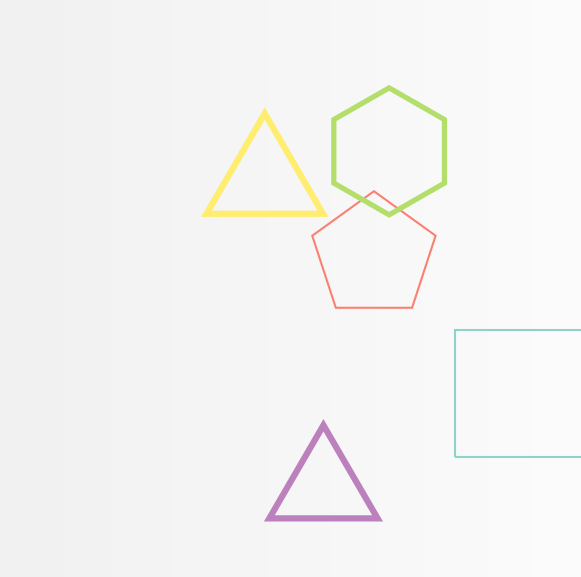[{"shape": "square", "thickness": 1, "radius": 0.55, "center": [0.892, 0.318]}, {"shape": "pentagon", "thickness": 1, "radius": 0.56, "center": [0.643, 0.556]}, {"shape": "hexagon", "thickness": 2.5, "radius": 0.55, "center": [0.669, 0.737]}, {"shape": "triangle", "thickness": 3, "radius": 0.54, "center": [0.556, 0.155]}, {"shape": "triangle", "thickness": 3, "radius": 0.58, "center": [0.455, 0.687]}]